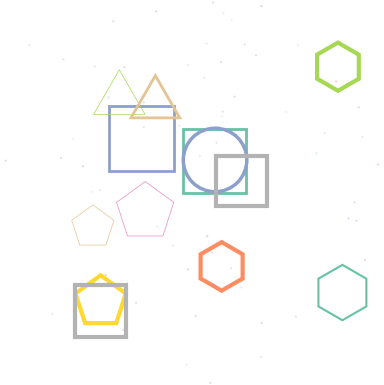[{"shape": "square", "thickness": 2, "radius": 0.41, "center": [0.557, 0.582]}, {"shape": "hexagon", "thickness": 1.5, "radius": 0.36, "center": [0.889, 0.24]}, {"shape": "hexagon", "thickness": 3, "radius": 0.32, "center": [0.576, 0.308]}, {"shape": "square", "thickness": 2, "radius": 0.42, "center": [0.368, 0.64]}, {"shape": "circle", "thickness": 2.5, "radius": 0.41, "center": [0.559, 0.584]}, {"shape": "pentagon", "thickness": 0.5, "radius": 0.39, "center": [0.377, 0.45]}, {"shape": "triangle", "thickness": 0.5, "radius": 0.39, "center": [0.31, 0.741]}, {"shape": "hexagon", "thickness": 3, "radius": 0.31, "center": [0.878, 0.827]}, {"shape": "pentagon", "thickness": 3, "radius": 0.34, "center": [0.261, 0.216]}, {"shape": "pentagon", "thickness": 0.5, "radius": 0.29, "center": [0.241, 0.41]}, {"shape": "triangle", "thickness": 2, "radius": 0.37, "center": [0.404, 0.73]}, {"shape": "square", "thickness": 3, "radius": 0.33, "center": [0.627, 0.53]}, {"shape": "square", "thickness": 3, "radius": 0.34, "center": [0.261, 0.193]}]